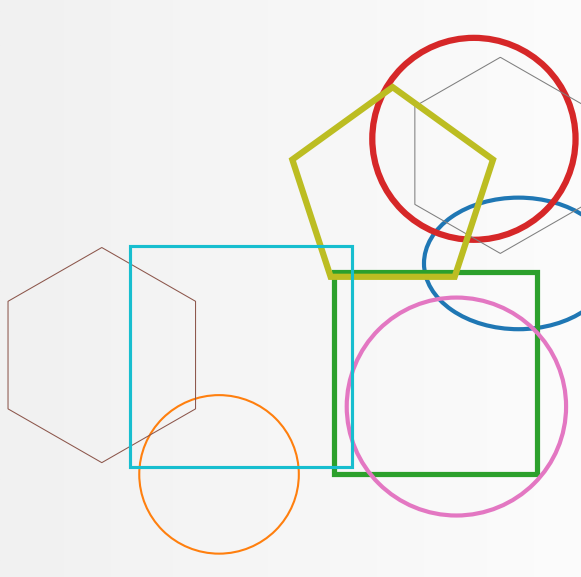[{"shape": "oval", "thickness": 2, "radius": 0.81, "center": [0.892, 0.543]}, {"shape": "circle", "thickness": 1, "radius": 0.69, "center": [0.377, 0.178]}, {"shape": "square", "thickness": 2.5, "radius": 0.87, "center": [0.749, 0.353]}, {"shape": "circle", "thickness": 3, "radius": 0.87, "center": [0.815, 0.759]}, {"shape": "hexagon", "thickness": 0.5, "radius": 0.93, "center": [0.175, 0.384]}, {"shape": "circle", "thickness": 2, "radius": 0.94, "center": [0.785, 0.295]}, {"shape": "hexagon", "thickness": 0.5, "radius": 0.85, "center": [0.861, 0.73]}, {"shape": "pentagon", "thickness": 3, "radius": 0.91, "center": [0.676, 0.667]}, {"shape": "square", "thickness": 1.5, "radius": 0.96, "center": [0.415, 0.382]}]